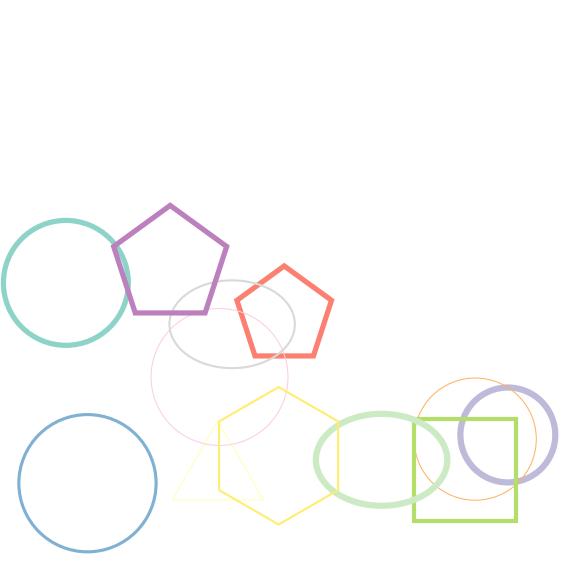[{"shape": "circle", "thickness": 2.5, "radius": 0.54, "center": [0.114, 0.509]}, {"shape": "triangle", "thickness": 0.5, "radius": 0.46, "center": [0.377, 0.179]}, {"shape": "circle", "thickness": 3, "radius": 0.41, "center": [0.879, 0.246]}, {"shape": "pentagon", "thickness": 2.5, "radius": 0.43, "center": [0.492, 0.452]}, {"shape": "circle", "thickness": 1.5, "radius": 0.59, "center": [0.151, 0.162]}, {"shape": "circle", "thickness": 0.5, "radius": 0.53, "center": [0.823, 0.239]}, {"shape": "square", "thickness": 2, "radius": 0.44, "center": [0.806, 0.185]}, {"shape": "circle", "thickness": 0.5, "radius": 0.59, "center": [0.38, 0.346]}, {"shape": "oval", "thickness": 1, "radius": 0.54, "center": [0.402, 0.438]}, {"shape": "pentagon", "thickness": 2.5, "radius": 0.51, "center": [0.295, 0.54]}, {"shape": "oval", "thickness": 3, "radius": 0.57, "center": [0.661, 0.203]}, {"shape": "hexagon", "thickness": 1, "radius": 0.6, "center": [0.482, 0.21]}]